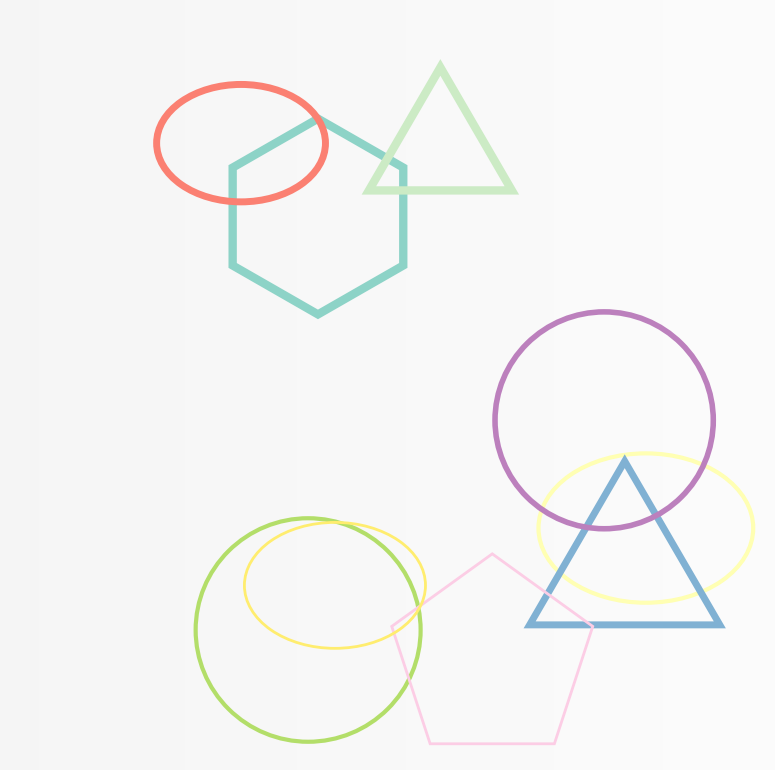[{"shape": "hexagon", "thickness": 3, "radius": 0.64, "center": [0.41, 0.719]}, {"shape": "oval", "thickness": 1.5, "radius": 0.69, "center": [0.833, 0.314]}, {"shape": "oval", "thickness": 2.5, "radius": 0.54, "center": [0.311, 0.814]}, {"shape": "triangle", "thickness": 2.5, "radius": 0.71, "center": [0.806, 0.259]}, {"shape": "circle", "thickness": 1.5, "radius": 0.73, "center": [0.398, 0.182]}, {"shape": "pentagon", "thickness": 1, "radius": 0.68, "center": [0.635, 0.144]}, {"shape": "circle", "thickness": 2, "radius": 0.7, "center": [0.78, 0.454]}, {"shape": "triangle", "thickness": 3, "radius": 0.53, "center": [0.568, 0.806]}, {"shape": "oval", "thickness": 1, "radius": 0.58, "center": [0.432, 0.24]}]